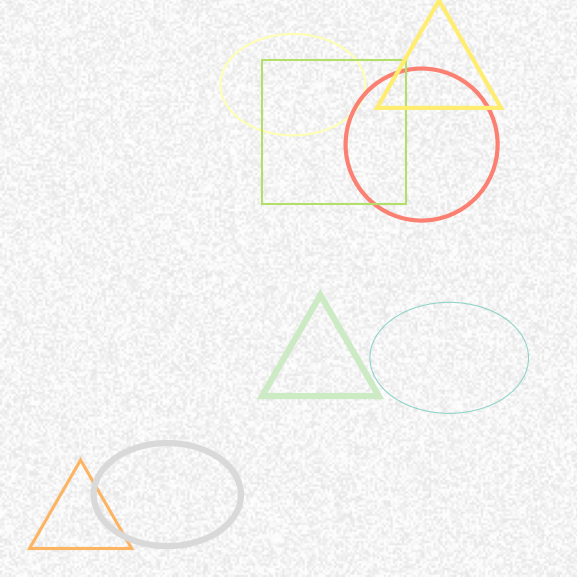[{"shape": "oval", "thickness": 0.5, "radius": 0.69, "center": [0.778, 0.379]}, {"shape": "oval", "thickness": 1, "radius": 0.63, "center": [0.507, 0.853]}, {"shape": "circle", "thickness": 2, "radius": 0.66, "center": [0.73, 0.749]}, {"shape": "triangle", "thickness": 1.5, "radius": 0.51, "center": [0.14, 0.1]}, {"shape": "square", "thickness": 1, "radius": 0.62, "center": [0.578, 0.77]}, {"shape": "oval", "thickness": 3, "radius": 0.64, "center": [0.29, 0.143]}, {"shape": "triangle", "thickness": 3, "radius": 0.58, "center": [0.555, 0.372]}, {"shape": "triangle", "thickness": 2, "radius": 0.62, "center": [0.76, 0.874]}]